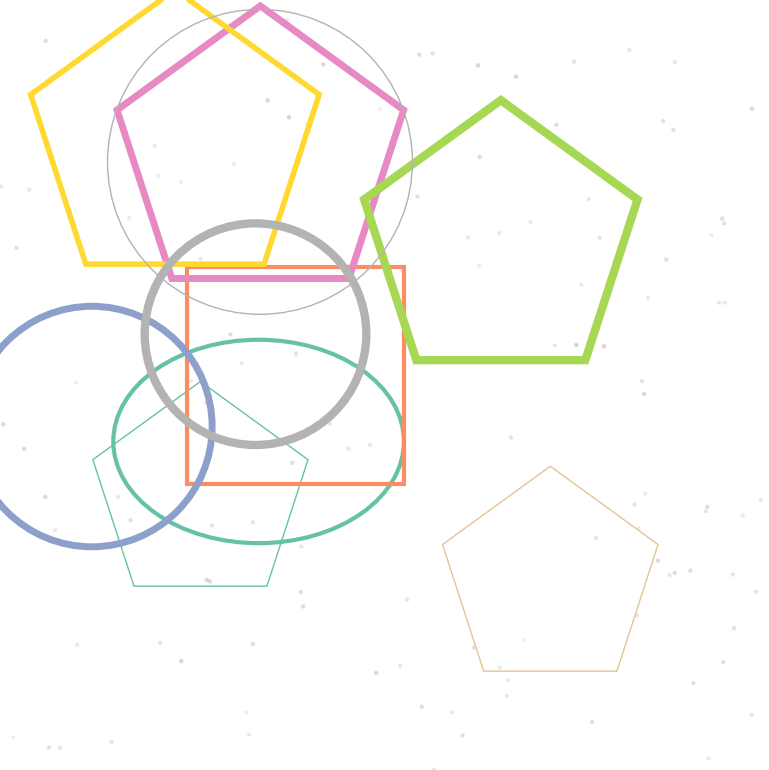[{"shape": "pentagon", "thickness": 0.5, "radius": 0.73, "center": [0.26, 0.358]}, {"shape": "oval", "thickness": 1.5, "radius": 0.94, "center": [0.336, 0.427]}, {"shape": "square", "thickness": 1.5, "radius": 0.7, "center": [0.383, 0.512]}, {"shape": "circle", "thickness": 2.5, "radius": 0.78, "center": [0.119, 0.446]}, {"shape": "pentagon", "thickness": 2.5, "radius": 0.98, "center": [0.338, 0.797]}, {"shape": "pentagon", "thickness": 3, "radius": 0.93, "center": [0.65, 0.683]}, {"shape": "pentagon", "thickness": 2, "radius": 0.98, "center": [0.227, 0.816]}, {"shape": "pentagon", "thickness": 0.5, "radius": 0.74, "center": [0.715, 0.247]}, {"shape": "circle", "thickness": 3, "radius": 0.72, "center": [0.332, 0.566]}, {"shape": "circle", "thickness": 0.5, "radius": 0.99, "center": [0.338, 0.79]}]